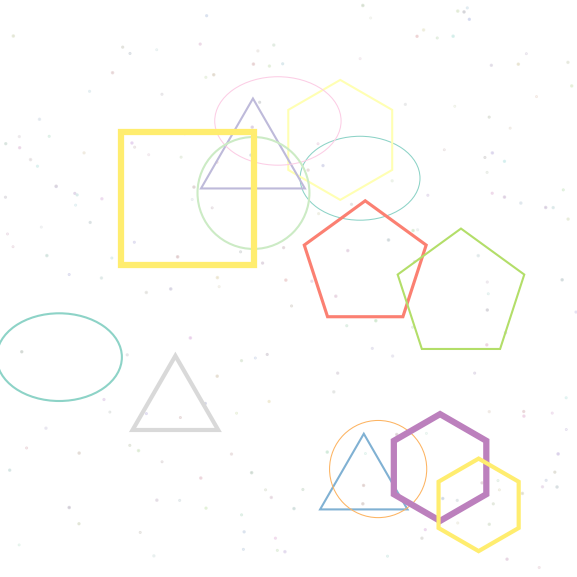[{"shape": "oval", "thickness": 0.5, "radius": 0.52, "center": [0.623, 0.691]}, {"shape": "oval", "thickness": 1, "radius": 0.54, "center": [0.103, 0.381]}, {"shape": "hexagon", "thickness": 1, "radius": 0.52, "center": [0.589, 0.757]}, {"shape": "triangle", "thickness": 1, "radius": 0.52, "center": [0.438, 0.725]}, {"shape": "pentagon", "thickness": 1.5, "radius": 0.55, "center": [0.632, 0.54]}, {"shape": "triangle", "thickness": 1, "radius": 0.44, "center": [0.63, 0.161]}, {"shape": "circle", "thickness": 0.5, "radius": 0.42, "center": [0.655, 0.187]}, {"shape": "pentagon", "thickness": 1, "radius": 0.58, "center": [0.798, 0.488]}, {"shape": "oval", "thickness": 0.5, "radius": 0.55, "center": [0.481, 0.79]}, {"shape": "triangle", "thickness": 2, "radius": 0.43, "center": [0.304, 0.297]}, {"shape": "hexagon", "thickness": 3, "radius": 0.46, "center": [0.762, 0.19]}, {"shape": "circle", "thickness": 1, "radius": 0.48, "center": [0.439, 0.665]}, {"shape": "square", "thickness": 3, "radius": 0.58, "center": [0.325, 0.655]}, {"shape": "hexagon", "thickness": 2, "radius": 0.4, "center": [0.829, 0.125]}]